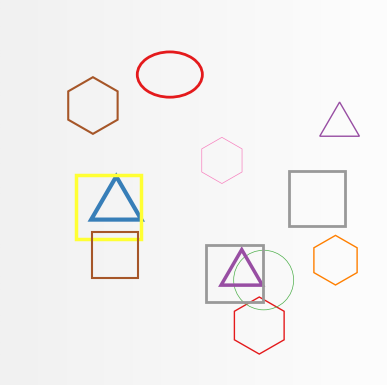[{"shape": "hexagon", "thickness": 1, "radius": 0.37, "center": [0.669, 0.154]}, {"shape": "oval", "thickness": 2, "radius": 0.42, "center": [0.438, 0.806]}, {"shape": "triangle", "thickness": 3, "radius": 0.37, "center": [0.3, 0.467]}, {"shape": "circle", "thickness": 0.5, "radius": 0.39, "center": [0.68, 0.273]}, {"shape": "triangle", "thickness": 1, "radius": 0.3, "center": [0.876, 0.676]}, {"shape": "triangle", "thickness": 2.5, "radius": 0.31, "center": [0.624, 0.29]}, {"shape": "hexagon", "thickness": 1, "radius": 0.32, "center": [0.866, 0.324]}, {"shape": "square", "thickness": 2.5, "radius": 0.42, "center": [0.28, 0.463]}, {"shape": "square", "thickness": 1.5, "radius": 0.3, "center": [0.297, 0.338]}, {"shape": "hexagon", "thickness": 1.5, "radius": 0.37, "center": [0.24, 0.726]}, {"shape": "hexagon", "thickness": 0.5, "radius": 0.3, "center": [0.573, 0.583]}, {"shape": "square", "thickness": 2, "radius": 0.37, "center": [0.604, 0.29]}, {"shape": "square", "thickness": 2, "radius": 0.36, "center": [0.817, 0.484]}]